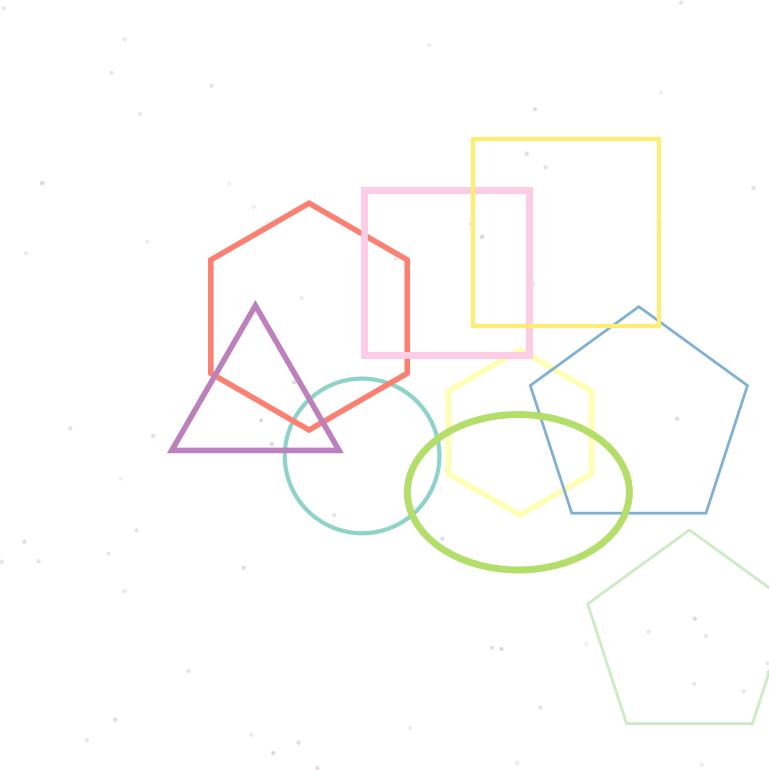[{"shape": "circle", "thickness": 1.5, "radius": 0.5, "center": [0.47, 0.408]}, {"shape": "hexagon", "thickness": 2, "radius": 0.54, "center": [0.675, 0.438]}, {"shape": "hexagon", "thickness": 2, "radius": 0.74, "center": [0.401, 0.589]}, {"shape": "pentagon", "thickness": 1, "radius": 0.74, "center": [0.83, 0.453]}, {"shape": "oval", "thickness": 2.5, "radius": 0.72, "center": [0.673, 0.361]}, {"shape": "square", "thickness": 2.5, "radius": 0.53, "center": [0.58, 0.646]}, {"shape": "triangle", "thickness": 2, "radius": 0.63, "center": [0.332, 0.478]}, {"shape": "pentagon", "thickness": 1, "radius": 0.7, "center": [0.895, 0.173]}, {"shape": "square", "thickness": 1.5, "radius": 0.61, "center": [0.735, 0.698]}]